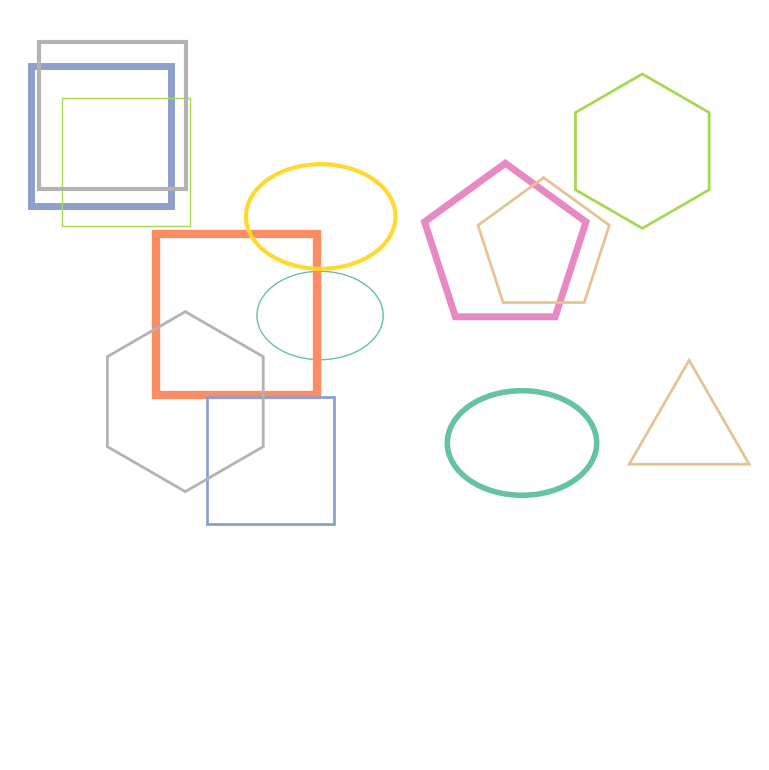[{"shape": "oval", "thickness": 2, "radius": 0.49, "center": [0.678, 0.425]}, {"shape": "oval", "thickness": 0.5, "radius": 0.41, "center": [0.416, 0.59]}, {"shape": "square", "thickness": 3, "radius": 0.52, "center": [0.307, 0.592]}, {"shape": "square", "thickness": 2.5, "radius": 0.45, "center": [0.131, 0.823]}, {"shape": "square", "thickness": 1, "radius": 0.41, "center": [0.351, 0.401]}, {"shape": "pentagon", "thickness": 2.5, "radius": 0.55, "center": [0.656, 0.678]}, {"shape": "square", "thickness": 0.5, "radius": 0.42, "center": [0.164, 0.79]}, {"shape": "hexagon", "thickness": 1, "radius": 0.5, "center": [0.834, 0.804]}, {"shape": "oval", "thickness": 1.5, "radius": 0.49, "center": [0.417, 0.719]}, {"shape": "pentagon", "thickness": 1, "radius": 0.45, "center": [0.706, 0.68]}, {"shape": "triangle", "thickness": 1, "radius": 0.45, "center": [0.895, 0.442]}, {"shape": "hexagon", "thickness": 1, "radius": 0.58, "center": [0.241, 0.478]}, {"shape": "square", "thickness": 1.5, "radius": 0.48, "center": [0.146, 0.85]}]